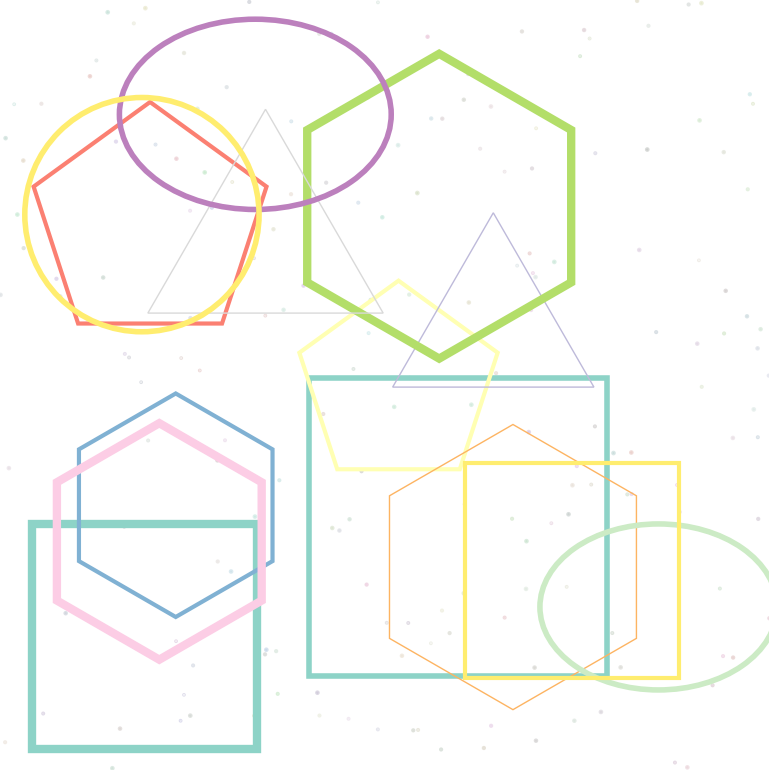[{"shape": "square", "thickness": 2, "radius": 0.97, "center": [0.595, 0.315]}, {"shape": "square", "thickness": 3, "radius": 0.73, "center": [0.188, 0.173]}, {"shape": "pentagon", "thickness": 1.5, "radius": 0.68, "center": [0.518, 0.5]}, {"shape": "triangle", "thickness": 0.5, "radius": 0.75, "center": [0.641, 0.573]}, {"shape": "pentagon", "thickness": 1.5, "radius": 0.8, "center": [0.195, 0.708]}, {"shape": "hexagon", "thickness": 1.5, "radius": 0.73, "center": [0.228, 0.344]}, {"shape": "hexagon", "thickness": 0.5, "radius": 0.93, "center": [0.666, 0.264]}, {"shape": "hexagon", "thickness": 3, "radius": 0.99, "center": [0.57, 0.732]}, {"shape": "hexagon", "thickness": 3, "radius": 0.77, "center": [0.207, 0.297]}, {"shape": "triangle", "thickness": 0.5, "radius": 0.88, "center": [0.345, 0.682]}, {"shape": "oval", "thickness": 2, "radius": 0.88, "center": [0.332, 0.851]}, {"shape": "oval", "thickness": 2, "radius": 0.77, "center": [0.855, 0.212]}, {"shape": "circle", "thickness": 2, "radius": 0.76, "center": [0.184, 0.721]}, {"shape": "square", "thickness": 1.5, "radius": 0.7, "center": [0.743, 0.259]}]